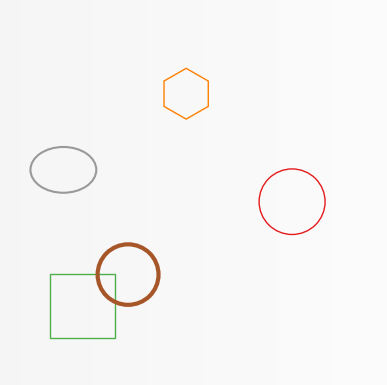[{"shape": "circle", "thickness": 1, "radius": 0.43, "center": [0.754, 0.476]}, {"shape": "square", "thickness": 1, "radius": 0.42, "center": [0.212, 0.206]}, {"shape": "hexagon", "thickness": 1, "radius": 0.33, "center": [0.48, 0.757]}, {"shape": "circle", "thickness": 3, "radius": 0.39, "center": [0.331, 0.287]}, {"shape": "oval", "thickness": 1.5, "radius": 0.42, "center": [0.164, 0.559]}]